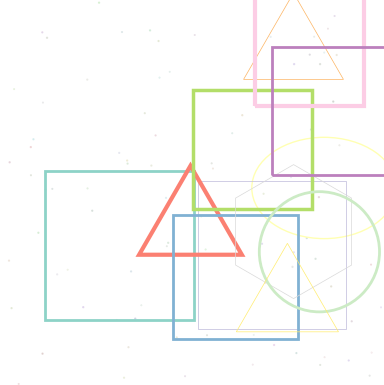[{"shape": "square", "thickness": 2, "radius": 0.97, "center": [0.311, 0.362]}, {"shape": "oval", "thickness": 1, "radius": 0.94, "center": [0.842, 0.512]}, {"shape": "square", "thickness": 0.5, "radius": 0.96, "center": [0.706, 0.337]}, {"shape": "triangle", "thickness": 3, "radius": 0.77, "center": [0.495, 0.415]}, {"shape": "square", "thickness": 2, "radius": 0.81, "center": [0.612, 0.281]}, {"shape": "triangle", "thickness": 0.5, "radius": 0.75, "center": [0.762, 0.869]}, {"shape": "square", "thickness": 2.5, "radius": 0.78, "center": [0.656, 0.612]}, {"shape": "square", "thickness": 3, "radius": 0.71, "center": [0.804, 0.867]}, {"shape": "hexagon", "thickness": 0.5, "radius": 0.87, "center": [0.763, 0.398]}, {"shape": "square", "thickness": 2, "radius": 0.83, "center": [0.872, 0.712]}, {"shape": "circle", "thickness": 2, "radius": 0.78, "center": [0.83, 0.346]}, {"shape": "triangle", "thickness": 0.5, "radius": 0.77, "center": [0.747, 0.215]}]